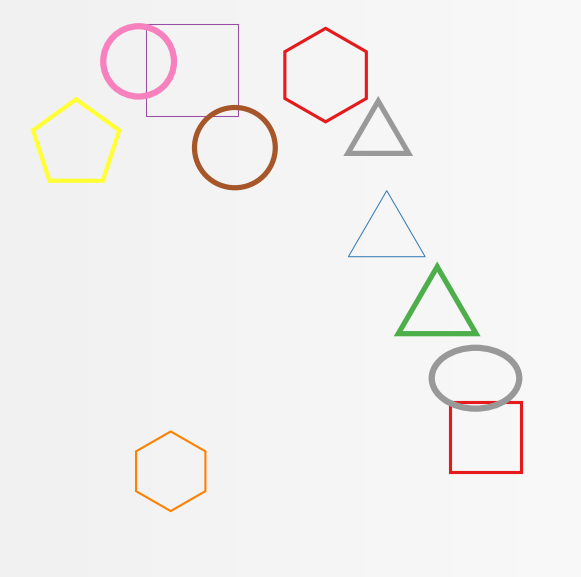[{"shape": "hexagon", "thickness": 1.5, "radius": 0.4, "center": [0.56, 0.869]}, {"shape": "square", "thickness": 1.5, "radius": 0.3, "center": [0.835, 0.243]}, {"shape": "triangle", "thickness": 0.5, "radius": 0.38, "center": [0.665, 0.593]}, {"shape": "triangle", "thickness": 2.5, "radius": 0.39, "center": [0.752, 0.46]}, {"shape": "square", "thickness": 0.5, "radius": 0.4, "center": [0.33, 0.878]}, {"shape": "hexagon", "thickness": 1, "radius": 0.34, "center": [0.294, 0.183]}, {"shape": "pentagon", "thickness": 2, "radius": 0.39, "center": [0.131, 0.749]}, {"shape": "circle", "thickness": 2.5, "radius": 0.35, "center": [0.404, 0.743]}, {"shape": "circle", "thickness": 3, "radius": 0.3, "center": [0.239, 0.893]}, {"shape": "oval", "thickness": 3, "radius": 0.38, "center": [0.818, 0.344]}, {"shape": "triangle", "thickness": 2.5, "radius": 0.3, "center": [0.651, 0.764]}]